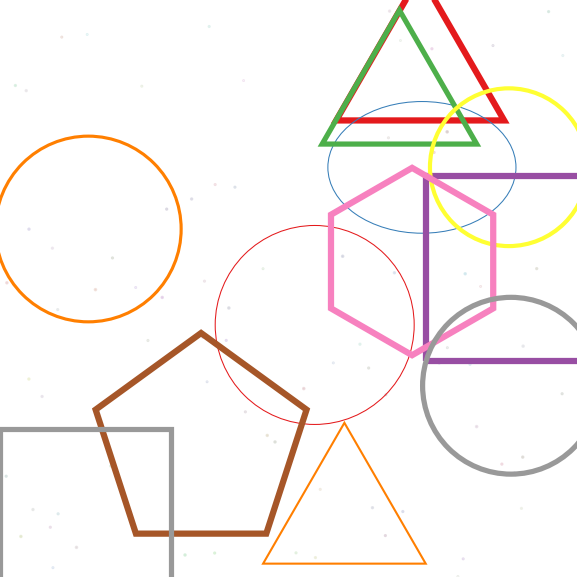[{"shape": "circle", "thickness": 0.5, "radius": 0.86, "center": [0.545, 0.436]}, {"shape": "triangle", "thickness": 3, "radius": 0.84, "center": [0.728, 0.875]}, {"shape": "oval", "thickness": 0.5, "radius": 0.81, "center": [0.731, 0.709]}, {"shape": "triangle", "thickness": 2.5, "radius": 0.77, "center": [0.692, 0.827]}, {"shape": "square", "thickness": 3, "radius": 0.8, "center": [0.898, 0.534]}, {"shape": "triangle", "thickness": 1, "radius": 0.81, "center": [0.596, 0.104]}, {"shape": "circle", "thickness": 1.5, "radius": 0.8, "center": [0.153, 0.603]}, {"shape": "circle", "thickness": 2, "radius": 0.68, "center": [0.881, 0.71]}, {"shape": "pentagon", "thickness": 3, "radius": 0.96, "center": [0.348, 0.23]}, {"shape": "hexagon", "thickness": 3, "radius": 0.81, "center": [0.714, 0.546]}, {"shape": "square", "thickness": 2.5, "radius": 0.74, "center": [0.148, 0.108]}, {"shape": "circle", "thickness": 2.5, "radius": 0.77, "center": [0.885, 0.331]}]